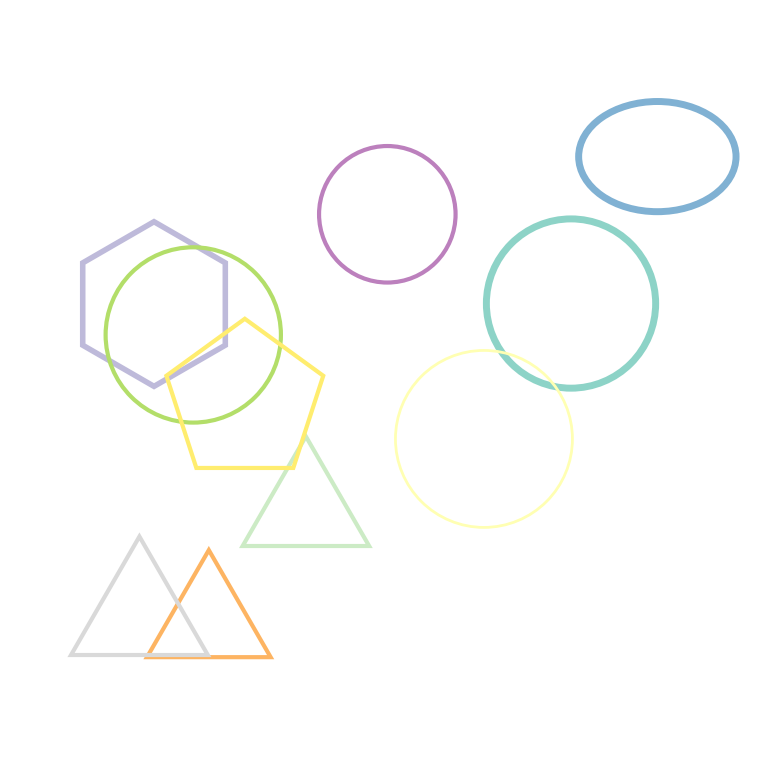[{"shape": "circle", "thickness": 2.5, "radius": 0.55, "center": [0.742, 0.606]}, {"shape": "circle", "thickness": 1, "radius": 0.57, "center": [0.628, 0.43]}, {"shape": "hexagon", "thickness": 2, "radius": 0.53, "center": [0.2, 0.605]}, {"shape": "oval", "thickness": 2.5, "radius": 0.51, "center": [0.854, 0.797]}, {"shape": "triangle", "thickness": 1.5, "radius": 0.46, "center": [0.271, 0.193]}, {"shape": "circle", "thickness": 1.5, "radius": 0.57, "center": [0.251, 0.565]}, {"shape": "triangle", "thickness": 1.5, "radius": 0.51, "center": [0.181, 0.201]}, {"shape": "circle", "thickness": 1.5, "radius": 0.44, "center": [0.503, 0.722]}, {"shape": "triangle", "thickness": 1.5, "radius": 0.47, "center": [0.397, 0.338]}, {"shape": "pentagon", "thickness": 1.5, "radius": 0.54, "center": [0.318, 0.479]}]